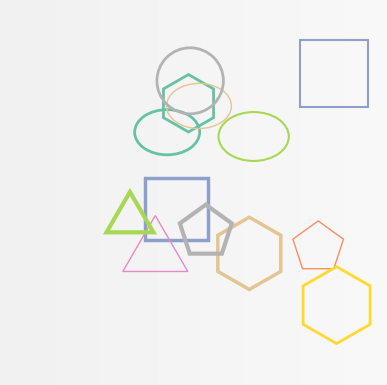[{"shape": "hexagon", "thickness": 2, "radius": 0.37, "center": [0.486, 0.732]}, {"shape": "oval", "thickness": 2, "radius": 0.42, "center": [0.431, 0.657]}, {"shape": "pentagon", "thickness": 1, "radius": 0.34, "center": [0.821, 0.358]}, {"shape": "square", "thickness": 1.5, "radius": 0.44, "center": [0.862, 0.808]}, {"shape": "square", "thickness": 2.5, "radius": 0.41, "center": [0.457, 0.457]}, {"shape": "triangle", "thickness": 1, "radius": 0.48, "center": [0.401, 0.343]}, {"shape": "triangle", "thickness": 3, "radius": 0.35, "center": [0.335, 0.431]}, {"shape": "oval", "thickness": 1.5, "radius": 0.45, "center": [0.655, 0.645]}, {"shape": "hexagon", "thickness": 2, "radius": 0.5, "center": [0.869, 0.207]}, {"shape": "oval", "thickness": 1, "radius": 0.42, "center": [0.514, 0.725]}, {"shape": "hexagon", "thickness": 2.5, "radius": 0.47, "center": [0.643, 0.342]}, {"shape": "circle", "thickness": 2, "radius": 0.43, "center": [0.491, 0.79]}, {"shape": "pentagon", "thickness": 3, "radius": 0.35, "center": [0.531, 0.398]}]